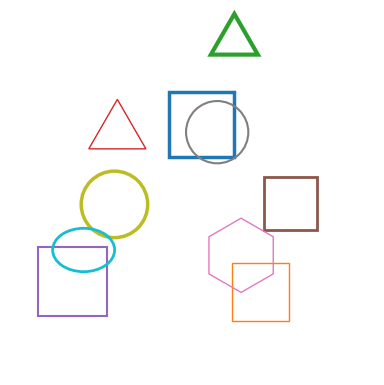[{"shape": "square", "thickness": 2.5, "radius": 0.42, "center": [0.524, 0.676]}, {"shape": "square", "thickness": 1, "radius": 0.37, "center": [0.677, 0.242]}, {"shape": "triangle", "thickness": 3, "radius": 0.35, "center": [0.609, 0.893]}, {"shape": "triangle", "thickness": 1, "radius": 0.43, "center": [0.305, 0.656]}, {"shape": "square", "thickness": 1.5, "radius": 0.45, "center": [0.19, 0.268]}, {"shape": "square", "thickness": 2, "radius": 0.35, "center": [0.755, 0.472]}, {"shape": "hexagon", "thickness": 1, "radius": 0.48, "center": [0.626, 0.337]}, {"shape": "circle", "thickness": 1.5, "radius": 0.4, "center": [0.564, 0.657]}, {"shape": "circle", "thickness": 2.5, "radius": 0.43, "center": [0.297, 0.469]}, {"shape": "oval", "thickness": 2, "radius": 0.4, "center": [0.217, 0.351]}]